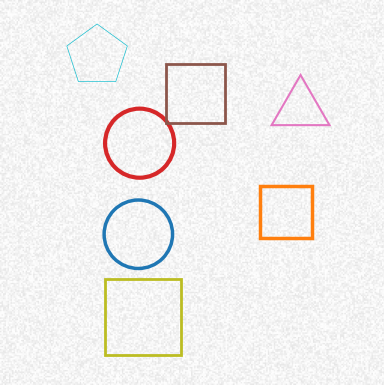[{"shape": "circle", "thickness": 2.5, "radius": 0.44, "center": [0.359, 0.392]}, {"shape": "square", "thickness": 2.5, "radius": 0.34, "center": [0.743, 0.449]}, {"shape": "circle", "thickness": 3, "radius": 0.45, "center": [0.363, 0.628]}, {"shape": "square", "thickness": 2, "radius": 0.39, "center": [0.507, 0.757]}, {"shape": "triangle", "thickness": 1.5, "radius": 0.43, "center": [0.781, 0.718]}, {"shape": "square", "thickness": 2, "radius": 0.5, "center": [0.372, 0.177]}, {"shape": "pentagon", "thickness": 0.5, "radius": 0.41, "center": [0.252, 0.855]}]